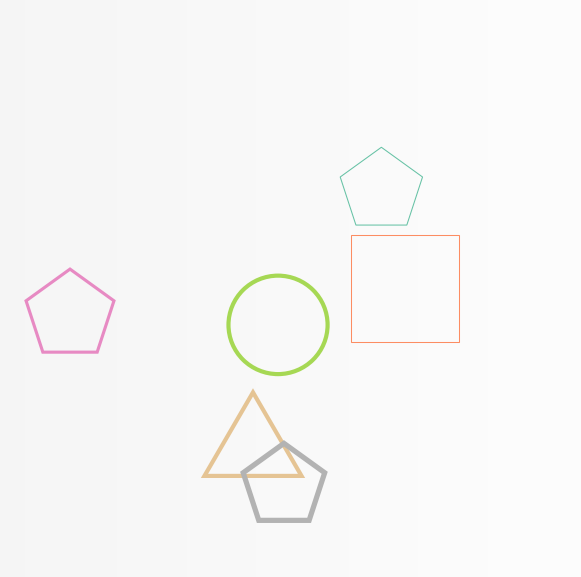[{"shape": "pentagon", "thickness": 0.5, "radius": 0.37, "center": [0.656, 0.67]}, {"shape": "square", "thickness": 0.5, "radius": 0.47, "center": [0.697, 0.5]}, {"shape": "pentagon", "thickness": 1.5, "radius": 0.4, "center": [0.12, 0.454]}, {"shape": "circle", "thickness": 2, "radius": 0.43, "center": [0.478, 0.437]}, {"shape": "triangle", "thickness": 2, "radius": 0.48, "center": [0.435, 0.223]}, {"shape": "pentagon", "thickness": 2.5, "radius": 0.37, "center": [0.488, 0.158]}]